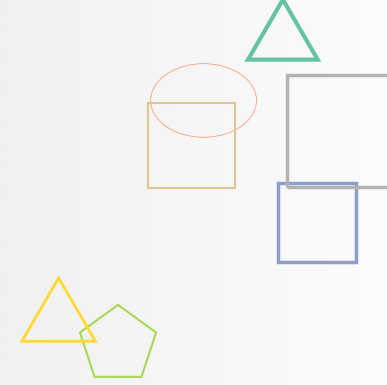[{"shape": "triangle", "thickness": 3, "radius": 0.52, "center": [0.73, 0.897]}, {"shape": "oval", "thickness": 0.5, "radius": 0.68, "center": [0.525, 0.739]}, {"shape": "square", "thickness": 2.5, "radius": 0.51, "center": [0.818, 0.422]}, {"shape": "pentagon", "thickness": 1.5, "radius": 0.52, "center": [0.305, 0.105]}, {"shape": "triangle", "thickness": 2, "radius": 0.55, "center": [0.151, 0.168]}, {"shape": "square", "thickness": 1.5, "radius": 0.56, "center": [0.495, 0.622]}, {"shape": "square", "thickness": 2.5, "radius": 0.72, "center": [0.884, 0.66]}]